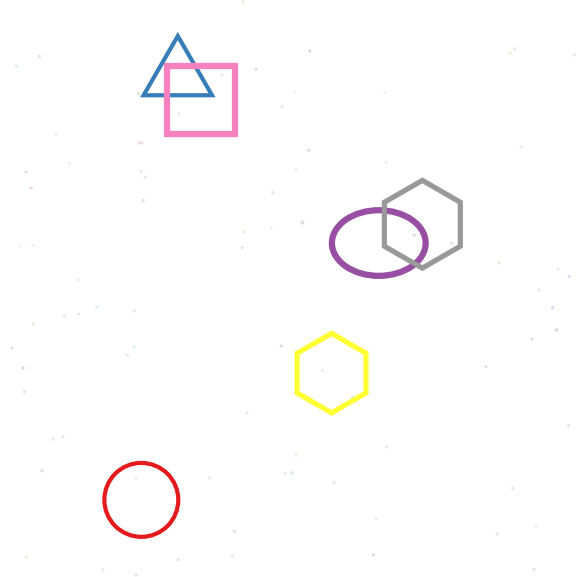[{"shape": "circle", "thickness": 2, "radius": 0.32, "center": [0.245, 0.134]}, {"shape": "triangle", "thickness": 2, "radius": 0.34, "center": [0.308, 0.868]}, {"shape": "oval", "thickness": 3, "radius": 0.41, "center": [0.656, 0.578]}, {"shape": "hexagon", "thickness": 2.5, "radius": 0.34, "center": [0.574, 0.353]}, {"shape": "square", "thickness": 3, "radius": 0.29, "center": [0.349, 0.826]}, {"shape": "hexagon", "thickness": 2.5, "radius": 0.38, "center": [0.731, 0.611]}]